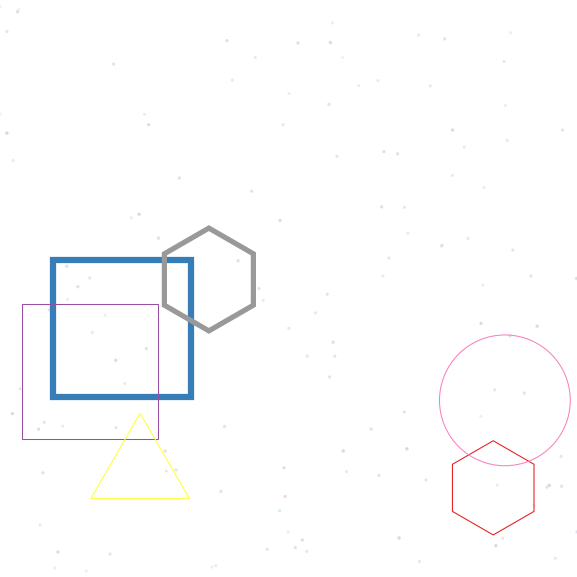[{"shape": "hexagon", "thickness": 0.5, "radius": 0.41, "center": [0.854, 0.154]}, {"shape": "square", "thickness": 3, "radius": 0.6, "center": [0.211, 0.43]}, {"shape": "square", "thickness": 0.5, "radius": 0.59, "center": [0.156, 0.356]}, {"shape": "triangle", "thickness": 0.5, "radius": 0.49, "center": [0.243, 0.185]}, {"shape": "circle", "thickness": 0.5, "radius": 0.57, "center": [0.874, 0.306]}, {"shape": "hexagon", "thickness": 2.5, "radius": 0.44, "center": [0.362, 0.515]}]